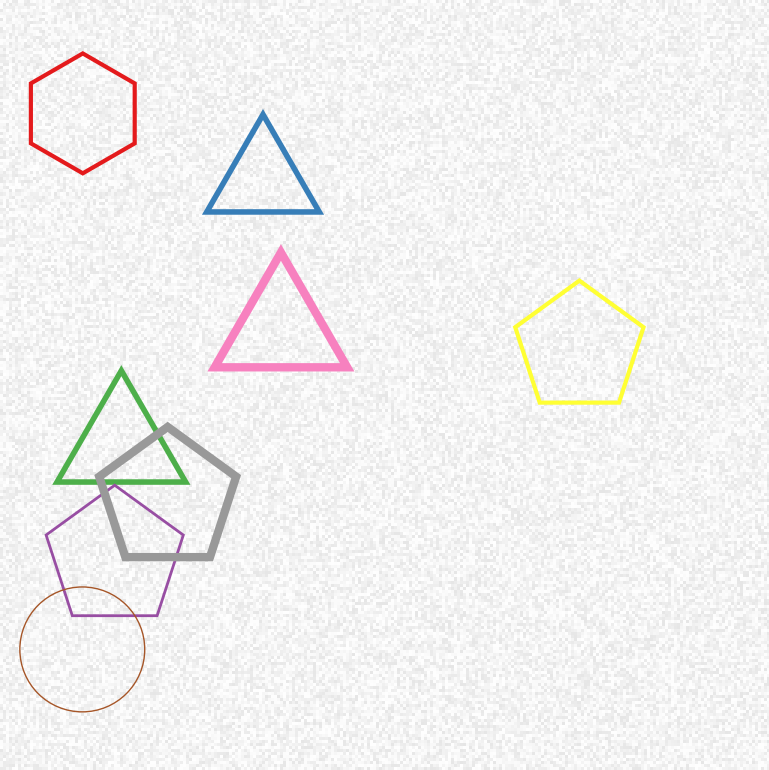[{"shape": "hexagon", "thickness": 1.5, "radius": 0.39, "center": [0.108, 0.853]}, {"shape": "triangle", "thickness": 2, "radius": 0.42, "center": [0.342, 0.767]}, {"shape": "triangle", "thickness": 2, "radius": 0.48, "center": [0.158, 0.422]}, {"shape": "pentagon", "thickness": 1, "radius": 0.47, "center": [0.149, 0.276]}, {"shape": "pentagon", "thickness": 1.5, "radius": 0.44, "center": [0.752, 0.548]}, {"shape": "circle", "thickness": 0.5, "radius": 0.41, "center": [0.107, 0.157]}, {"shape": "triangle", "thickness": 3, "radius": 0.5, "center": [0.365, 0.573]}, {"shape": "pentagon", "thickness": 3, "radius": 0.47, "center": [0.218, 0.352]}]